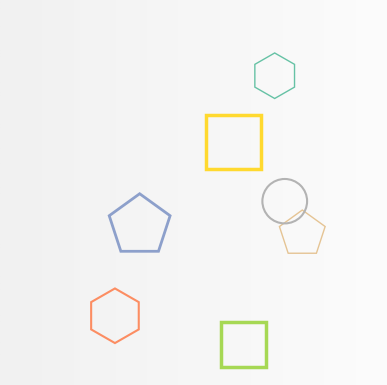[{"shape": "hexagon", "thickness": 1, "radius": 0.3, "center": [0.709, 0.803]}, {"shape": "hexagon", "thickness": 1.5, "radius": 0.35, "center": [0.297, 0.18]}, {"shape": "pentagon", "thickness": 2, "radius": 0.41, "center": [0.36, 0.414]}, {"shape": "square", "thickness": 2.5, "radius": 0.29, "center": [0.629, 0.104]}, {"shape": "square", "thickness": 2.5, "radius": 0.35, "center": [0.602, 0.632]}, {"shape": "pentagon", "thickness": 1, "radius": 0.31, "center": [0.78, 0.392]}, {"shape": "circle", "thickness": 1.5, "radius": 0.29, "center": [0.735, 0.477]}]